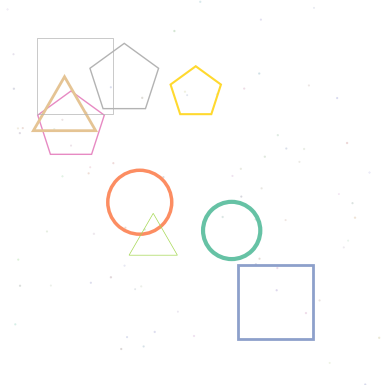[{"shape": "circle", "thickness": 3, "radius": 0.37, "center": [0.602, 0.401]}, {"shape": "circle", "thickness": 2.5, "radius": 0.42, "center": [0.363, 0.475]}, {"shape": "square", "thickness": 2, "radius": 0.49, "center": [0.716, 0.216]}, {"shape": "pentagon", "thickness": 1, "radius": 0.45, "center": [0.184, 0.673]}, {"shape": "triangle", "thickness": 0.5, "radius": 0.36, "center": [0.398, 0.373]}, {"shape": "pentagon", "thickness": 1.5, "radius": 0.34, "center": [0.508, 0.759]}, {"shape": "triangle", "thickness": 2, "radius": 0.47, "center": [0.168, 0.707]}, {"shape": "square", "thickness": 0.5, "radius": 0.49, "center": [0.194, 0.802]}, {"shape": "pentagon", "thickness": 1, "radius": 0.47, "center": [0.323, 0.794]}]